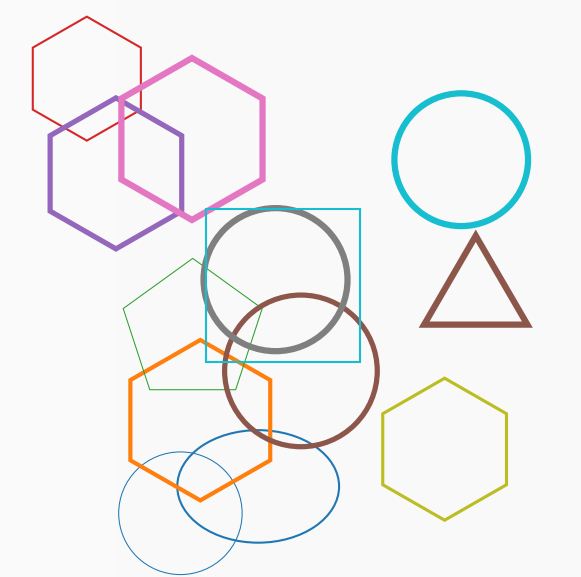[{"shape": "circle", "thickness": 0.5, "radius": 0.53, "center": [0.31, 0.11]}, {"shape": "oval", "thickness": 1, "radius": 0.7, "center": [0.444, 0.157]}, {"shape": "hexagon", "thickness": 2, "radius": 0.69, "center": [0.345, 0.272]}, {"shape": "pentagon", "thickness": 0.5, "radius": 0.63, "center": [0.332, 0.426]}, {"shape": "hexagon", "thickness": 1, "radius": 0.54, "center": [0.149, 0.863]}, {"shape": "hexagon", "thickness": 2.5, "radius": 0.65, "center": [0.199, 0.699]}, {"shape": "circle", "thickness": 2.5, "radius": 0.66, "center": [0.518, 0.357]}, {"shape": "triangle", "thickness": 3, "radius": 0.51, "center": [0.819, 0.488]}, {"shape": "hexagon", "thickness": 3, "radius": 0.7, "center": [0.33, 0.758]}, {"shape": "circle", "thickness": 3, "radius": 0.62, "center": [0.474, 0.515]}, {"shape": "hexagon", "thickness": 1.5, "radius": 0.61, "center": [0.765, 0.221]}, {"shape": "square", "thickness": 1, "radius": 0.66, "center": [0.487, 0.504]}, {"shape": "circle", "thickness": 3, "radius": 0.57, "center": [0.794, 0.723]}]